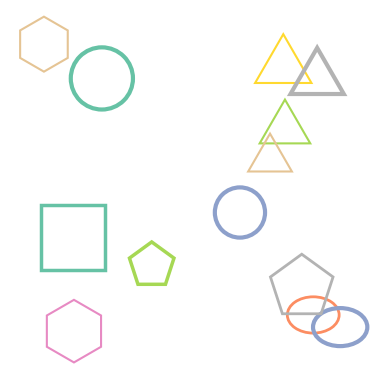[{"shape": "circle", "thickness": 3, "radius": 0.4, "center": [0.265, 0.796]}, {"shape": "square", "thickness": 2.5, "radius": 0.42, "center": [0.189, 0.383]}, {"shape": "oval", "thickness": 2, "radius": 0.34, "center": [0.814, 0.182]}, {"shape": "oval", "thickness": 3, "radius": 0.35, "center": [0.884, 0.15]}, {"shape": "circle", "thickness": 3, "radius": 0.33, "center": [0.623, 0.448]}, {"shape": "hexagon", "thickness": 1.5, "radius": 0.41, "center": [0.192, 0.14]}, {"shape": "triangle", "thickness": 1.5, "radius": 0.38, "center": [0.74, 0.665]}, {"shape": "pentagon", "thickness": 2.5, "radius": 0.3, "center": [0.394, 0.311]}, {"shape": "triangle", "thickness": 1.5, "radius": 0.42, "center": [0.736, 0.827]}, {"shape": "triangle", "thickness": 1.5, "radius": 0.33, "center": [0.701, 0.587]}, {"shape": "hexagon", "thickness": 1.5, "radius": 0.36, "center": [0.114, 0.885]}, {"shape": "pentagon", "thickness": 2, "radius": 0.43, "center": [0.784, 0.254]}, {"shape": "triangle", "thickness": 3, "radius": 0.4, "center": [0.824, 0.796]}]